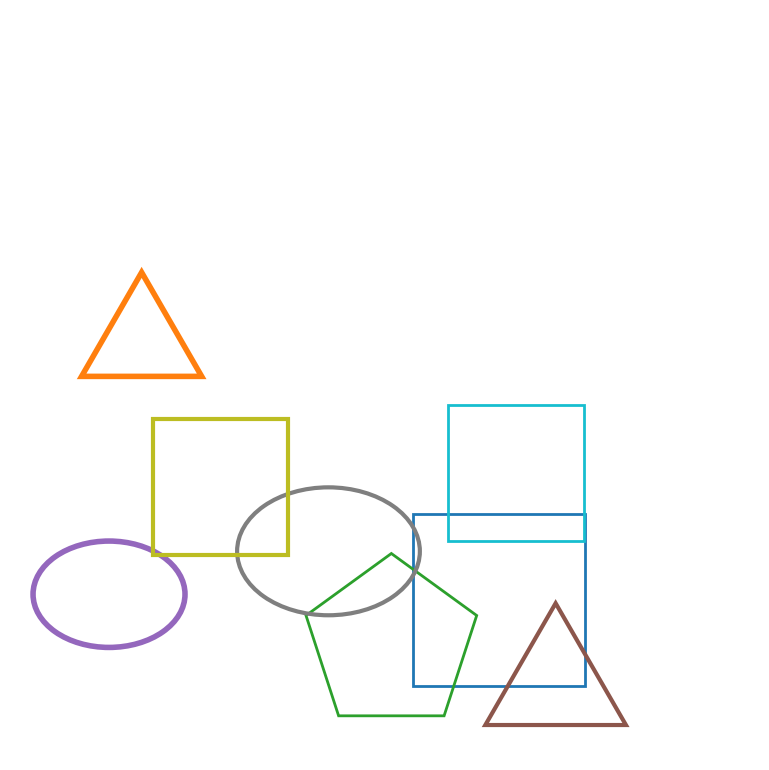[{"shape": "square", "thickness": 1, "radius": 0.56, "center": [0.648, 0.221]}, {"shape": "triangle", "thickness": 2, "radius": 0.45, "center": [0.184, 0.556]}, {"shape": "pentagon", "thickness": 1, "radius": 0.58, "center": [0.508, 0.165]}, {"shape": "oval", "thickness": 2, "radius": 0.49, "center": [0.142, 0.228]}, {"shape": "triangle", "thickness": 1.5, "radius": 0.53, "center": [0.722, 0.111]}, {"shape": "oval", "thickness": 1.5, "radius": 0.59, "center": [0.427, 0.284]}, {"shape": "square", "thickness": 1.5, "radius": 0.44, "center": [0.286, 0.367]}, {"shape": "square", "thickness": 1, "radius": 0.44, "center": [0.67, 0.386]}]